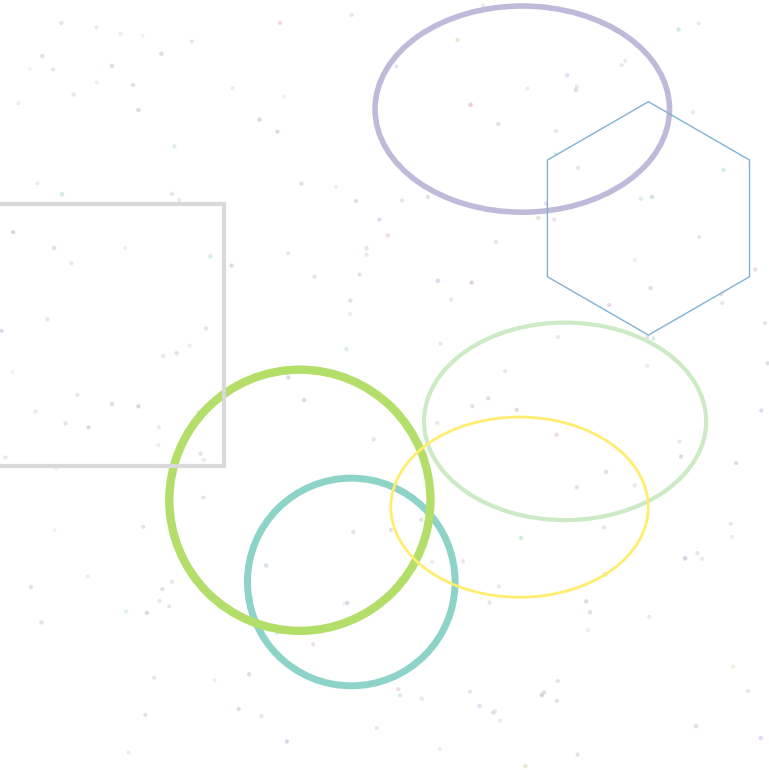[{"shape": "circle", "thickness": 2.5, "radius": 0.67, "center": [0.456, 0.244]}, {"shape": "oval", "thickness": 2, "radius": 0.96, "center": [0.678, 0.858]}, {"shape": "hexagon", "thickness": 0.5, "radius": 0.76, "center": [0.842, 0.716]}, {"shape": "circle", "thickness": 3, "radius": 0.85, "center": [0.389, 0.35]}, {"shape": "square", "thickness": 1.5, "radius": 0.85, "center": [0.121, 0.565]}, {"shape": "oval", "thickness": 1.5, "radius": 0.92, "center": [0.734, 0.453]}, {"shape": "oval", "thickness": 1, "radius": 0.84, "center": [0.675, 0.341]}]